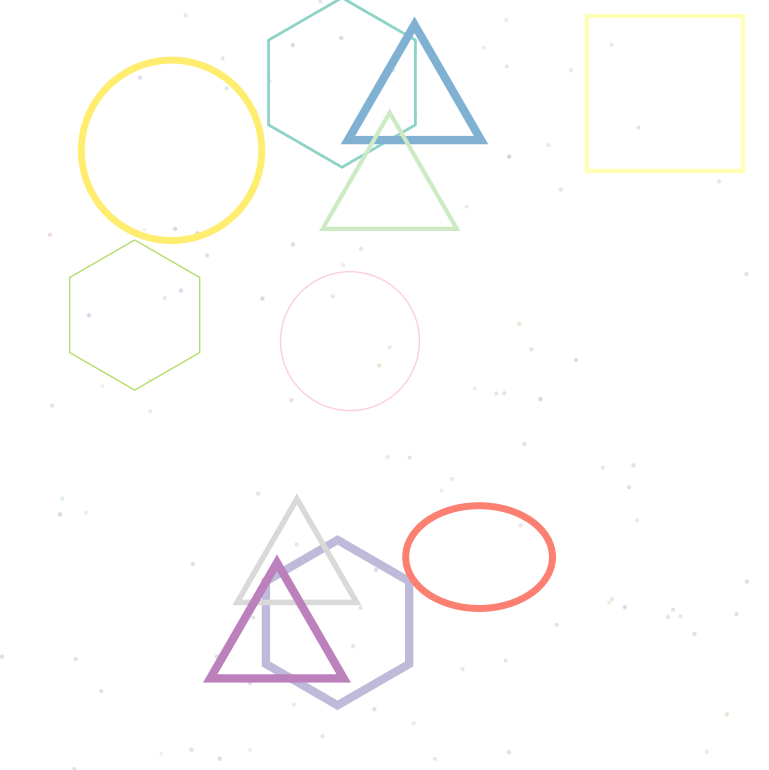[{"shape": "hexagon", "thickness": 1, "radius": 0.55, "center": [0.444, 0.893]}, {"shape": "square", "thickness": 1.5, "radius": 0.51, "center": [0.864, 0.878]}, {"shape": "hexagon", "thickness": 3, "radius": 0.54, "center": [0.438, 0.191]}, {"shape": "oval", "thickness": 2.5, "radius": 0.48, "center": [0.622, 0.277]}, {"shape": "triangle", "thickness": 3, "radius": 0.5, "center": [0.538, 0.868]}, {"shape": "hexagon", "thickness": 0.5, "radius": 0.49, "center": [0.175, 0.591]}, {"shape": "circle", "thickness": 0.5, "radius": 0.45, "center": [0.455, 0.557]}, {"shape": "triangle", "thickness": 2, "radius": 0.45, "center": [0.386, 0.262]}, {"shape": "triangle", "thickness": 3, "radius": 0.5, "center": [0.36, 0.169]}, {"shape": "triangle", "thickness": 1.5, "radius": 0.5, "center": [0.506, 0.753]}, {"shape": "circle", "thickness": 2.5, "radius": 0.59, "center": [0.223, 0.805]}]